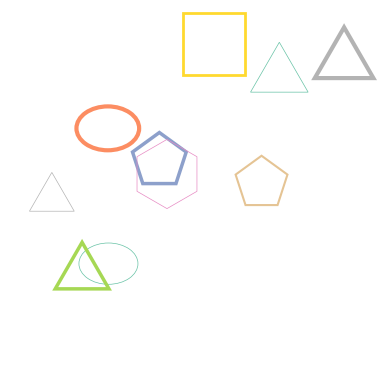[{"shape": "triangle", "thickness": 0.5, "radius": 0.43, "center": [0.726, 0.804]}, {"shape": "oval", "thickness": 0.5, "radius": 0.38, "center": [0.282, 0.315]}, {"shape": "oval", "thickness": 3, "radius": 0.41, "center": [0.28, 0.667]}, {"shape": "pentagon", "thickness": 2.5, "radius": 0.37, "center": [0.414, 0.582]}, {"shape": "hexagon", "thickness": 0.5, "radius": 0.45, "center": [0.434, 0.548]}, {"shape": "triangle", "thickness": 2.5, "radius": 0.4, "center": [0.213, 0.29]}, {"shape": "square", "thickness": 2, "radius": 0.4, "center": [0.555, 0.886]}, {"shape": "pentagon", "thickness": 1.5, "radius": 0.35, "center": [0.679, 0.525]}, {"shape": "triangle", "thickness": 0.5, "radius": 0.34, "center": [0.135, 0.485]}, {"shape": "triangle", "thickness": 3, "radius": 0.44, "center": [0.894, 0.841]}]